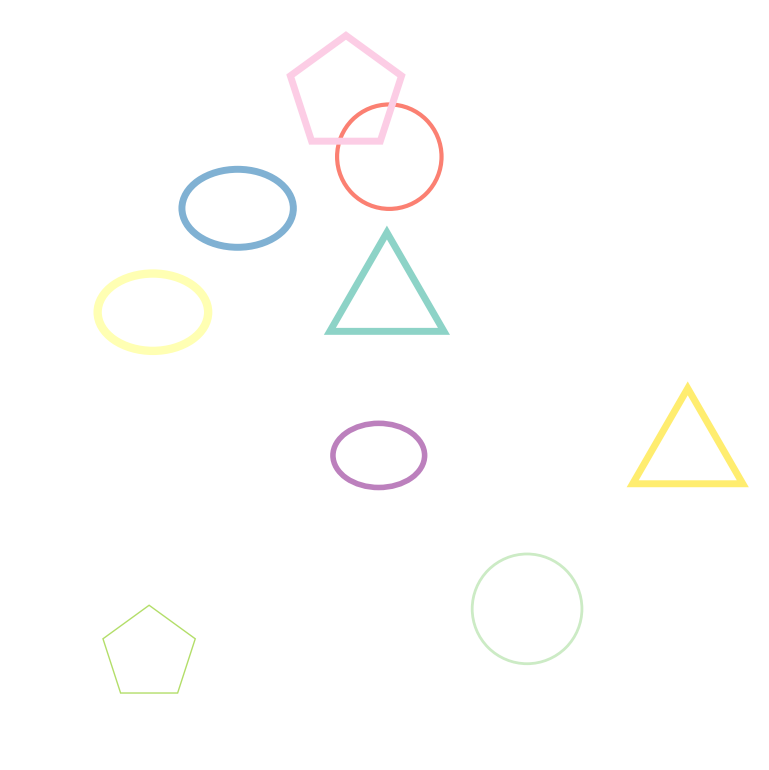[{"shape": "triangle", "thickness": 2.5, "radius": 0.43, "center": [0.502, 0.612]}, {"shape": "oval", "thickness": 3, "radius": 0.36, "center": [0.199, 0.595]}, {"shape": "circle", "thickness": 1.5, "radius": 0.34, "center": [0.506, 0.797]}, {"shape": "oval", "thickness": 2.5, "radius": 0.36, "center": [0.309, 0.729]}, {"shape": "pentagon", "thickness": 0.5, "radius": 0.31, "center": [0.194, 0.151]}, {"shape": "pentagon", "thickness": 2.5, "radius": 0.38, "center": [0.449, 0.878]}, {"shape": "oval", "thickness": 2, "radius": 0.3, "center": [0.492, 0.409]}, {"shape": "circle", "thickness": 1, "radius": 0.36, "center": [0.685, 0.209]}, {"shape": "triangle", "thickness": 2.5, "radius": 0.41, "center": [0.893, 0.413]}]